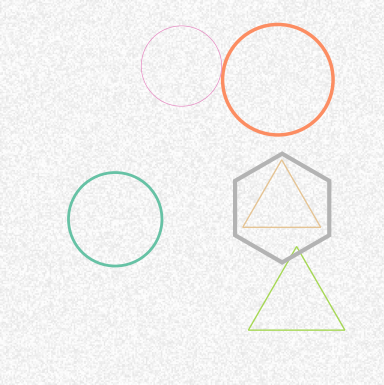[{"shape": "circle", "thickness": 2, "radius": 0.61, "center": [0.299, 0.43]}, {"shape": "circle", "thickness": 2.5, "radius": 0.72, "center": [0.722, 0.793]}, {"shape": "circle", "thickness": 0.5, "radius": 0.52, "center": [0.471, 0.828]}, {"shape": "triangle", "thickness": 1, "radius": 0.72, "center": [0.77, 0.215]}, {"shape": "triangle", "thickness": 1, "radius": 0.58, "center": [0.732, 0.468]}, {"shape": "hexagon", "thickness": 3, "radius": 0.71, "center": [0.733, 0.46]}]